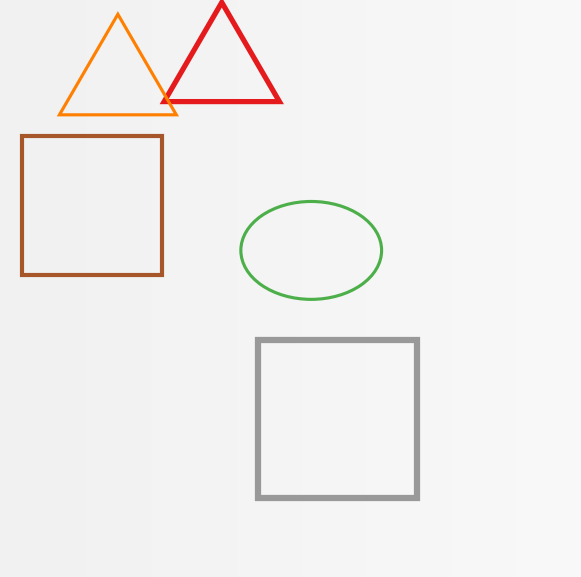[{"shape": "triangle", "thickness": 2.5, "radius": 0.57, "center": [0.382, 0.88]}, {"shape": "oval", "thickness": 1.5, "radius": 0.61, "center": [0.535, 0.566]}, {"shape": "triangle", "thickness": 1.5, "radius": 0.58, "center": [0.203, 0.858]}, {"shape": "square", "thickness": 2, "radius": 0.6, "center": [0.159, 0.643]}, {"shape": "square", "thickness": 3, "radius": 0.68, "center": [0.581, 0.273]}]